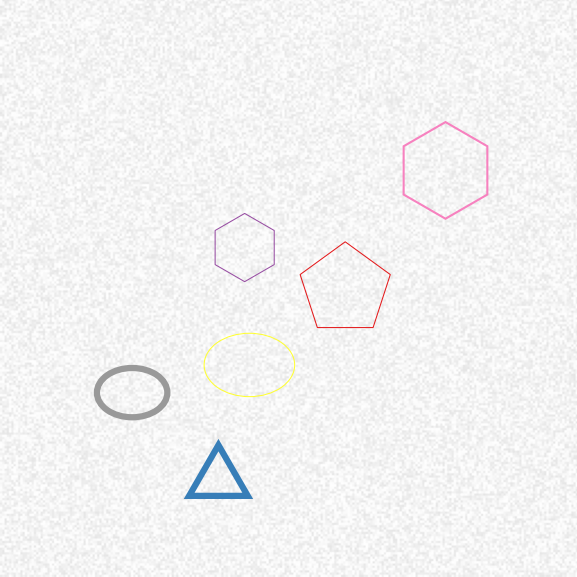[{"shape": "pentagon", "thickness": 0.5, "radius": 0.41, "center": [0.598, 0.498]}, {"shape": "triangle", "thickness": 3, "radius": 0.29, "center": [0.378, 0.17]}, {"shape": "hexagon", "thickness": 0.5, "radius": 0.3, "center": [0.424, 0.57]}, {"shape": "oval", "thickness": 0.5, "radius": 0.39, "center": [0.432, 0.367]}, {"shape": "hexagon", "thickness": 1, "radius": 0.42, "center": [0.771, 0.704]}, {"shape": "oval", "thickness": 3, "radius": 0.3, "center": [0.229, 0.319]}]